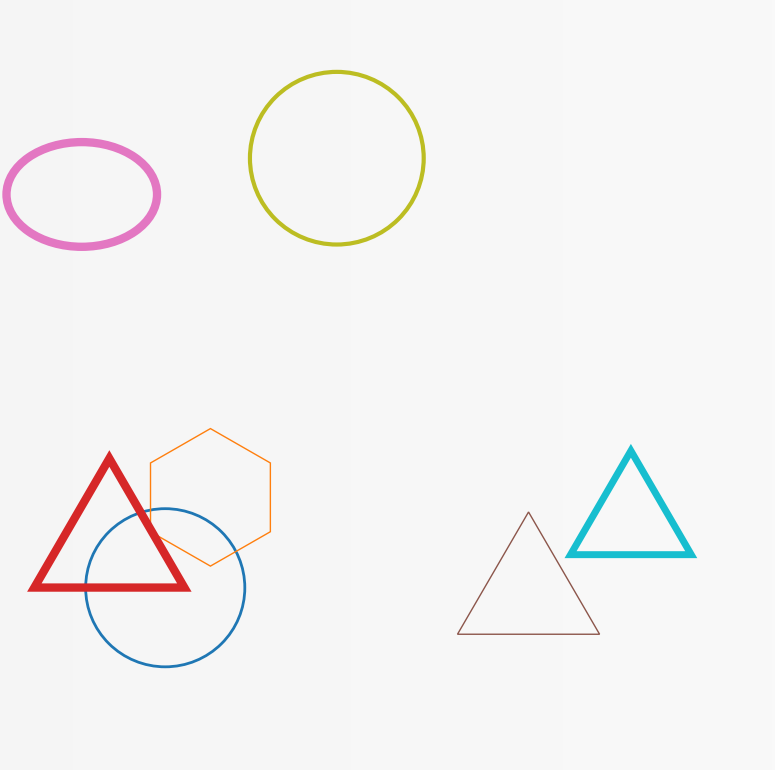[{"shape": "circle", "thickness": 1, "radius": 0.51, "center": [0.213, 0.237]}, {"shape": "hexagon", "thickness": 0.5, "radius": 0.45, "center": [0.272, 0.354]}, {"shape": "triangle", "thickness": 3, "radius": 0.56, "center": [0.141, 0.293]}, {"shape": "triangle", "thickness": 0.5, "radius": 0.53, "center": [0.682, 0.229]}, {"shape": "oval", "thickness": 3, "radius": 0.49, "center": [0.106, 0.747]}, {"shape": "circle", "thickness": 1.5, "radius": 0.56, "center": [0.435, 0.795]}, {"shape": "triangle", "thickness": 2.5, "radius": 0.45, "center": [0.814, 0.325]}]